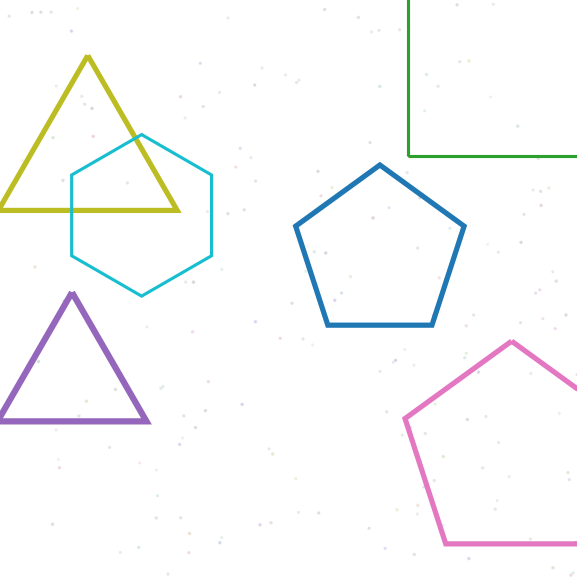[{"shape": "pentagon", "thickness": 2.5, "radius": 0.77, "center": [0.658, 0.56]}, {"shape": "square", "thickness": 1.5, "radius": 0.79, "center": [0.864, 0.886]}, {"shape": "triangle", "thickness": 3, "radius": 0.74, "center": [0.125, 0.344]}, {"shape": "pentagon", "thickness": 2.5, "radius": 0.97, "center": [0.886, 0.214]}, {"shape": "triangle", "thickness": 2.5, "radius": 0.89, "center": [0.152, 0.724]}, {"shape": "hexagon", "thickness": 1.5, "radius": 0.7, "center": [0.245, 0.626]}]